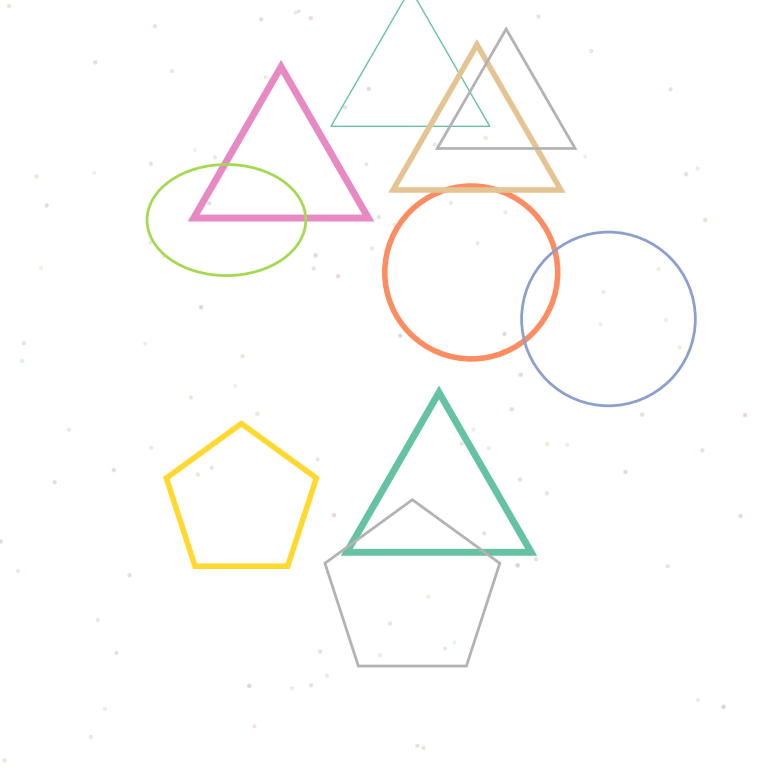[{"shape": "triangle", "thickness": 2.5, "radius": 0.69, "center": [0.57, 0.352]}, {"shape": "triangle", "thickness": 0.5, "radius": 0.6, "center": [0.533, 0.895]}, {"shape": "circle", "thickness": 2, "radius": 0.56, "center": [0.612, 0.646]}, {"shape": "circle", "thickness": 1, "radius": 0.56, "center": [0.79, 0.586]}, {"shape": "triangle", "thickness": 2.5, "radius": 0.65, "center": [0.365, 0.782]}, {"shape": "oval", "thickness": 1, "radius": 0.52, "center": [0.294, 0.714]}, {"shape": "pentagon", "thickness": 2, "radius": 0.51, "center": [0.313, 0.347]}, {"shape": "triangle", "thickness": 2, "radius": 0.63, "center": [0.619, 0.816]}, {"shape": "pentagon", "thickness": 1, "radius": 0.6, "center": [0.536, 0.232]}, {"shape": "triangle", "thickness": 1, "radius": 0.52, "center": [0.657, 0.859]}]